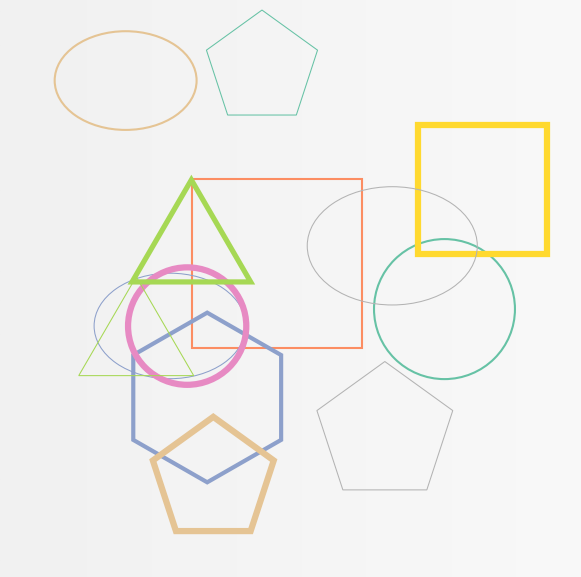[{"shape": "pentagon", "thickness": 0.5, "radius": 0.5, "center": [0.451, 0.881]}, {"shape": "circle", "thickness": 1, "radius": 0.61, "center": [0.765, 0.464]}, {"shape": "square", "thickness": 1, "radius": 0.73, "center": [0.477, 0.543]}, {"shape": "oval", "thickness": 0.5, "radius": 0.65, "center": [0.292, 0.435]}, {"shape": "hexagon", "thickness": 2, "radius": 0.73, "center": [0.356, 0.311]}, {"shape": "circle", "thickness": 3, "radius": 0.51, "center": [0.322, 0.434]}, {"shape": "triangle", "thickness": 0.5, "radius": 0.57, "center": [0.234, 0.406]}, {"shape": "triangle", "thickness": 2.5, "radius": 0.59, "center": [0.329, 0.57]}, {"shape": "square", "thickness": 3, "radius": 0.56, "center": [0.83, 0.671]}, {"shape": "oval", "thickness": 1, "radius": 0.61, "center": [0.216, 0.86]}, {"shape": "pentagon", "thickness": 3, "radius": 0.55, "center": [0.367, 0.168]}, {"shape": "oval", "thickness": 0.5, "radius": 0.73, "center": [0.675, 0.573]}, {"shape": "pentagon", "thickness": 0.5, "radius": 0.61, "center": [0.662, 0.25]}]